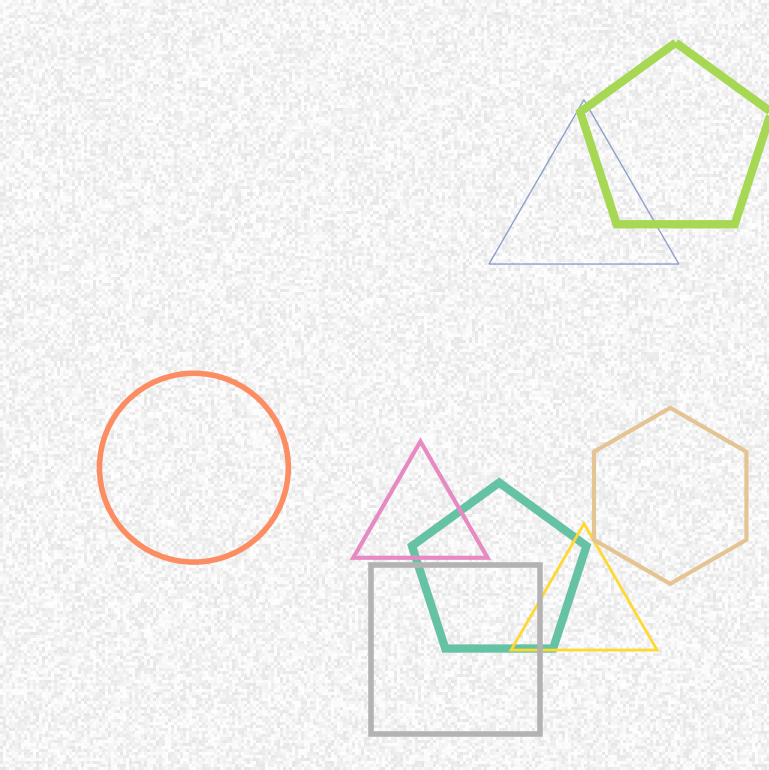[{"shape": "pentagon", "thickness": 3, "radius": 0.6, "center": [0.648, 0.254]}, {"shape": "circle", "thickness": 2, "radius": 0.61, "center": [0.252, 0.393]}, {"shape": "triangle", "thickness": 0.5, "radius": 0.71, "center": [0.758, 0.728]}, {"shape": "triangle", "thickness": 1.5, "radius": 0.5, "center": [0.546, 0.326]}, {"shape": "pentagon", "thickness": 3, "radius": 0.65, "center": [0.878, 0.814]}, {"shape": "triangle", "thickness": 1, "radius": 0.55, "center": [0.759, 0.21]}, {"shape": "hexagon", "thickness": 1.5, "radius": 0.57, "center": [0.87, 0.356]}, {"shape": "square", "thickness": 2, "radius": 0.55, "center": [0.592, 0.157]}]